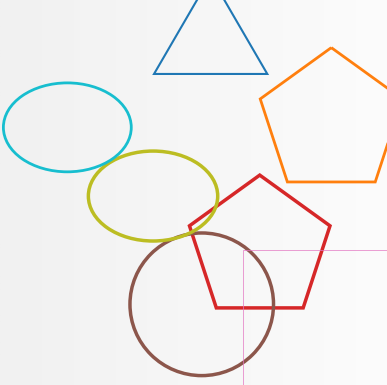[{"shape": "triangle", "thickness": 1.5, "radius": 0.84, "center": [0.544, 0.892]}, {"shape": "pentagon", "thickness": 2, "radius": 0.96, "center": [0.855, 0.683]}, {"shape": "pentagon", "thickness": 2.5, "radius": 0.95, "center": [0.67, 0.355]}, {"shape": "circle", "thickness": 2.5, "radius": 0.93, "center": [0.521, 0.21]}, {"shape": "square", "thickness": 0.5, "radius": 0.94, "center": [0.815, 0.163]}, {"shape": "oval", "thickness": 2.5, "radius": 0.83, "center": [0.395, 0.491]}, {"shape": "oval", "thickness": 2, "radius": 0.83, "center": [0.174, 0.669]}]